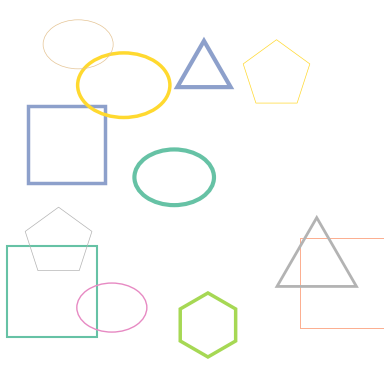[{"shape": "square", "thickness": 1.5, "radius": 0.58, "center": [0.134, 0.243]}, {"shape": "oval", "thickness": 3, "radius": 0.52, "center": [0.452, 0.539]}, {"shape": "square", "thickness": 0.5, "radius": 0.58, "center": [0.895, 0.264]}, {"shape": "square", "thickness": 2.5, "radius": 0.5, "center": [0.172, 0.624]}, {"shape": "triangle", "thickness": 3, "radius": 0.4, "center": [0.53, 0.814]}, {"shape": "oval", "thickness": 1, "radius": 0.45, "center": [0.29, 0.201]}, {"shape": "hexagon", "thickness": 2.5, "radius": 0.42, "center": [0.54, 0.156]}, {"shape": "oval", "thickness": 2.5, "radius": 0.6, "center": [0.321, 0.779]}, {"shape": "pentagon", "thickness": 0.5, "radius": 0.45, "center": [0.718, 0.806]}, {"shape": "oval", "thickness": 0.5, "radius": 0.45, "center": [0.203, 0.885]}, {"shape": "pentagon", "thickness": 0.5, "radius": 0.46, "center": [0.152, 0.371]}, {"shape": "triangle", "thickness": 2, "radius": 0.6, "center": [0.823, 0.316]}]